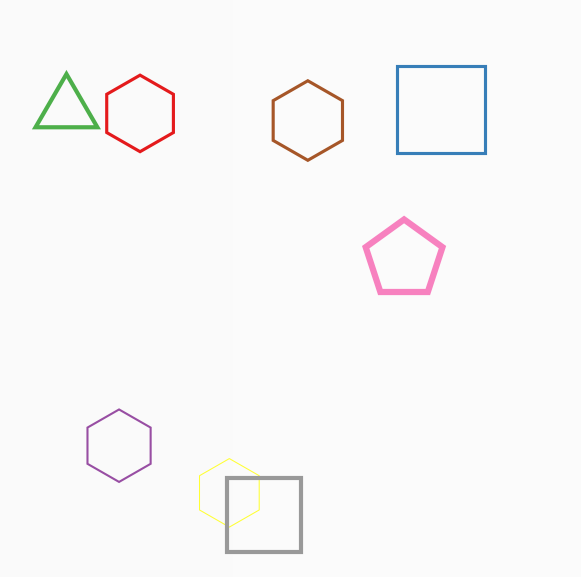[{"shape": "hexagon", "thickness": 1.5, "radius": 0.33, "center": [0.241, 0.803]}, {"shape": "square", "thickness": 1.5, "radius": 0.37, "center": [0.759, 0.81]}, {"shape": "triangle", "thickness": 2, "radius": 0.31, "center": [0.114, 0.809]}, {"shape": "hexagon", "thickness": 1, "radius": 0.31, "center": [0.205, 0.227]}, {"shape": "hexagon", "thickness": 0.5, "radius": 0.3, "center": [0.395, 0.146]}, {"shape": "hexagon", "thickness": 1.5, "radius": 0.34, "center": [0.53, 0.79]}, {"shape": "pentagon", "thickness": 3, "radius": 0.35, "center": [0.695, 0.55]}, {"shape": "square", "thickness": 2, "radius": 0.32, "center": [0.454, 0.107]}]